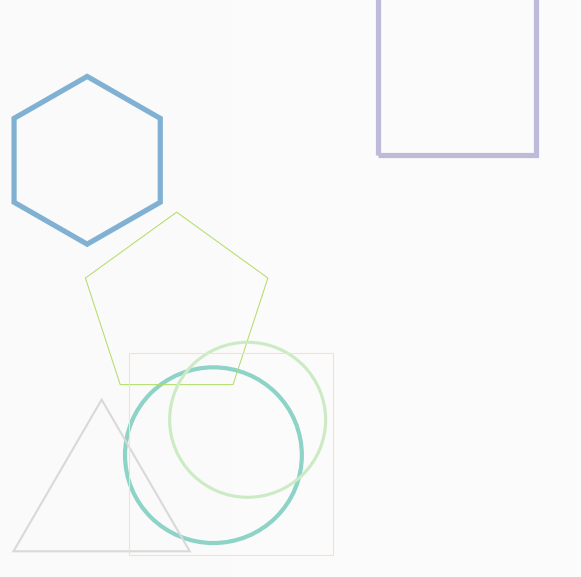[{"shape": "circle", "thickness": 2, "radius": 0.76, "center": [0.367, 0.211]}, {"shape": "square", "thickness": 2.5, "radius": 0.68, "center": [0.786, 0.866]}, {"shape": "hexagon", "thickness": 2.5, "radius": 0.73, "center": [0.15, 0.722]}, {"shape": "pentagon", "thickness": 0.5, "radius": 0.83, "center": [0.304, 0.467]}, {"shape": "triangle", "thickness": 1, "radius": 0.88, "center": [0.175, 0.132]}, {"shape": "circle", "thickness": 1.5, "radius": 0.67, "center": [0.426, 0.272]}, {"shape": "square", "thickness": 0.5, "radius": 0.88, "center": [0.397, 0.213]}]